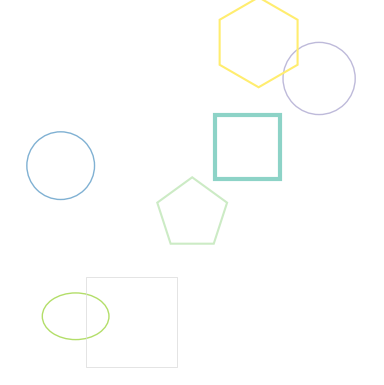[{"shape": "square", "thickness": 3, "radius": 0.42, "center": [0.644, 0.618]}, {"shape": "circle", "thickness": 1, "radius": 0.47, "center": [0.829, 0.796]}, {"shape": "circle", "thickness": 1, "radius": 0.44, "center": [0.158, 0.57]}, {"shape": "oval", "thickness": 1, "radius": 0.43, "center": [0.196, 0.179]}, {"shape": "square", "thickness": 0.5, "radius": 0.59, "center": [0.34, 0.164]}, {"shape": "pentagon", "thickness": 1.5, "radius": 0.48, "center": [0.499, 0.444]}, {"shape": "hexagon", "thickness": 1.5, "radius": 0.58, "center": [0.672, 0.89]}]